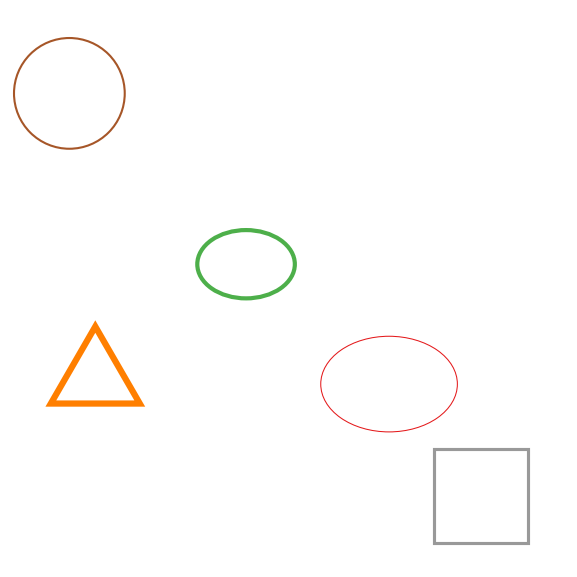[{"shape": "oval", "thickness": 0.5, "radius": 0.59, "center": [0.674, 0.334]}, {"shape": "oval", "thickness": 2, "radius": 0.42, "center": [0.426, 0.542]}, {"shape": "triangle", "thickness": 3, "radius": 0.44, "center": [0.165, 0.345]}, {"shape": "circle", "thickness": 1, "radius": 0.48, "center": [0.12, 0.837]}, {"shape": "square", "thickness": 1.5, "radius": 0.41, "center": [0.833, 0.14]}]